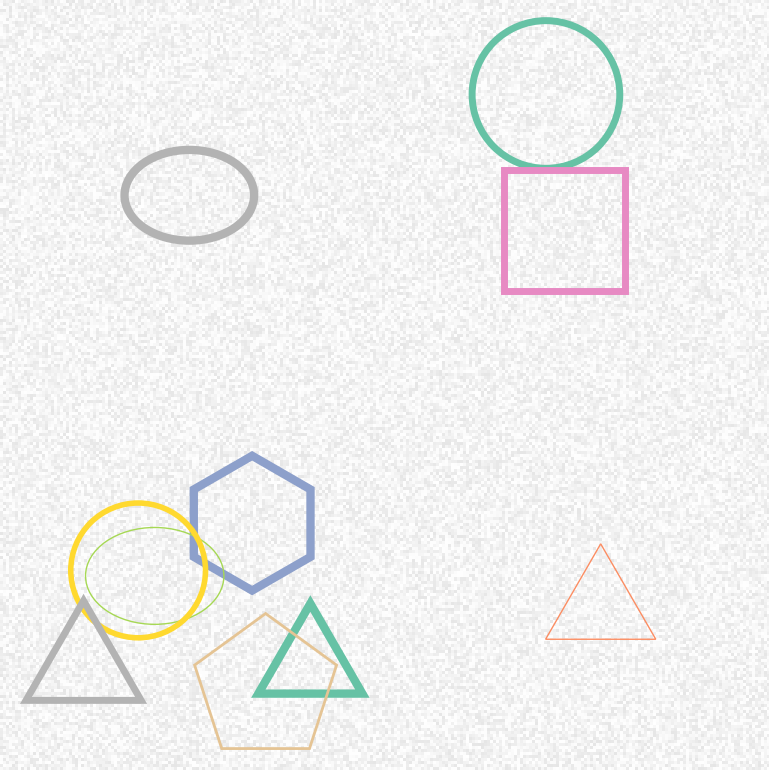[{"shape": "triangle", "thickness": 3, "radius": 0.39, "center": [0.403, 0.138]}, {"shape": "circle", "thickness": 2.5, "radius": 0.48, "center": [0.709, 0.877]}, {"shape": "triangle", "thickness": 0.5, "radius": 0.41, "center": [0.78, 0.211]}, {"shape": "hexagon", "thickness": 3, "radius": 0.44, "center": [0.327, 0.321]}, {"shape": "square", "thickness": 2.5, "radius": 0.39, "center": [0.733, 0.701]}, {"shape": "oval", "thickness": 0.5, "radius": 0.45, "center": [0.201, 0.252]}, {"shape": "circle", "thickness": 2, "radius": 0.44, "center": [0.179, 0.259]}, {"shape": "pentagon", "thickness": 1, "radius": 0.48, "center": [0.345, 0.106]}, {"shape": "triangle", "thickness": 2.5, "radius": 0.43, "center": [0.109, 0.134]}, {"shape": "oval", "thickness": 3, "radius": 0.42, "center": [0.246, 0.746]}]